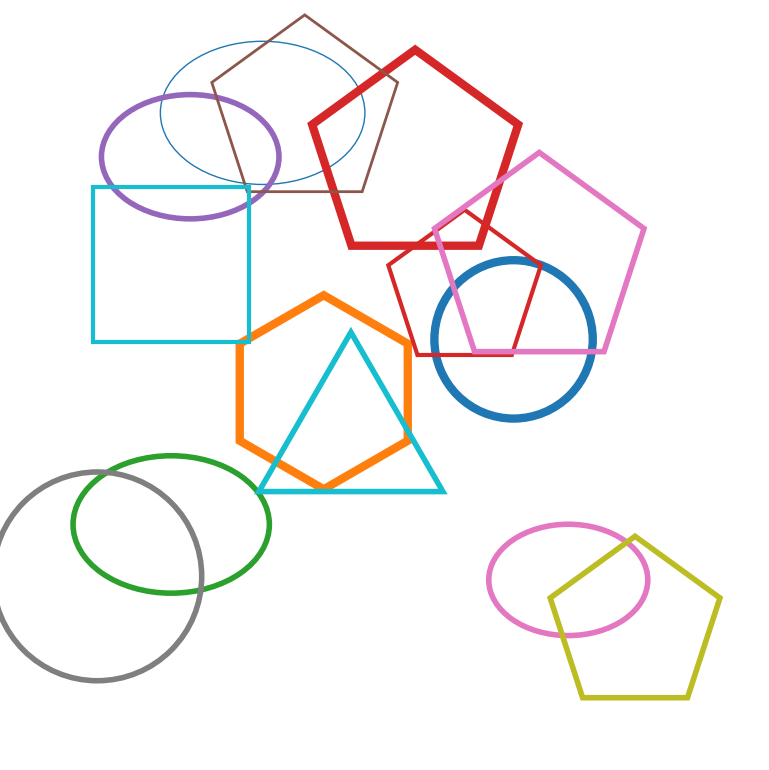[{"shape": "oval", "thickness": 0.5, "radius": 0.66, "center": [0.341, 0.853]}, {"shape": "circle", "thickness": 3, "radius": 0.51, "center": [0.667, 0.559]}, {"shape": "hexagon", "thickness": 3, "radius": 0.63, "center": [0.42, 0.491]}, {"shape": "oval", "thickness": 2, "radius": 0.64, "center": [0.222, 0.319]}, {"shape": "pentagon", "thickness": 1.5, "radius": 0.52, "center": [0.603, 0.623]}, {"shape": "pentagon", "thickness": 3, "radius": 0.7, "center": [0.539, 0.795]}, {"shape": "oval", "thickness": 2, "radius": 0.58, "center": [0.247, 0.796]}, {"shape": "pentagon", "thickness": 1, "radius": 0.63, "center": [0.396, 0.854]}, {"shape": "oval", "thickness": 2, "radius": 0.52, "center": [0.738, 0.247]}, {"shape": "pentagon", "thickness": 2, "radius": 0.72, "center": [0.7, 0.659]}, {"shape": "circle", "thickness": 2, "radius": 0.68, "center": [0.126, 0.251]}, {"shape": "pentagon", "thickness": 2, "radius": 0.58, "center": [0.825, 0.188]}, {"shape": "square", "thickness": 1.5, "radius": 0.5, "center": [0.222, 0.656]}, {"shape": "triangle", "thickness": 2, "radius": 0.69, "center": [0.456, 0.431]}]